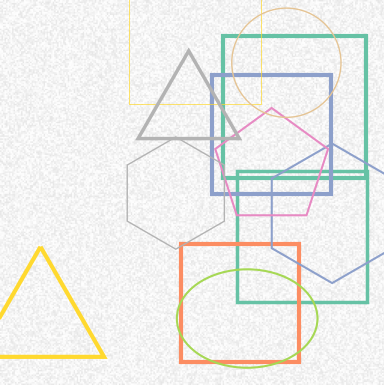[{"shape": "square", "thickness": 2.5, "radius": 0.85, "center": [0.785, 0.385]}, {"shape": "square", "thickness": 3, "radius": 0.93, "center": [0.764, 0.722]}, {"shape": "square", "thickness": 3, "radius": 0.77, "center": [0.624, 0.213]}, {"shape": "square", "thickness": 3, "radius": 0.77, "center": [0.705, 0.651]}, {"shape": "hexagon", "thickness": 1.5, "radius": 0.91, "center": [0.863, 0.446]}, {"shape": "pentagon", "thickness": 1.5, "radius": 0.77, "center": [0.706, 0.565]}, {"shape": "oval", "thickness": 1.5, "radius": 0.91, "center": [0.642, 0.173]}, {"shape": "triangle", "thickness": 3, "radius": 0.95, "center": [0.105, 0.168]}, {"shape": "square", "thickness": 0.5, "radius": 0.85, "center": [0.506, 0.9]}, {"shape": "circle", "thickness": 1, "radius": 0.71, "center": [0.744, 0.837]}, {"shape": "triangle", "thickness": 2.5, "radius": 0.76, "center": [0.49, 0.716]}, {"shape": "hexagon", "thickness": 1, "radius": 0.73, "center": [0.457, 0.498]}]